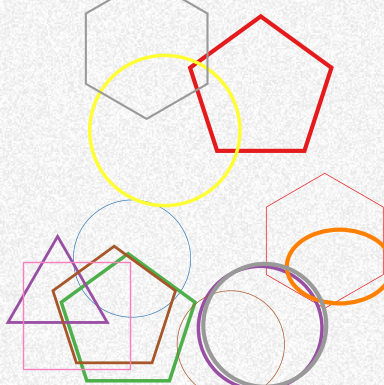[{"shape": "hexagon", "thickness": 0.5, "radius": 0.88, "center": [0.844, 0.374]}, {"shape": "pentagon", "thickness": 3, "radius": 0.97, "center": [0.677, 0.764]}, {"shape": "circle", "thickness": 0.5, "radius": 0.76, "center": [0.343, 0.328]}, {"shape": "pentagon", "thickness": 2.5, "radius": 0.91, "center": [0.333, 0.159]}, {"shape": "triangle", "thickness": 2, "radius": 0.75, "center": [0.15, 0.237]}, {"shape": "circle", "thickness": 2.5, "radius": 0.8, "center": [0.676, 0.148]}, {"shape": "oval", "thickness": 3, "radius": 0.68, "center": [0.882, 0.308]}, {"shape": "circle", "thickness": 2.5, "radius": 0.98, "center": [0.428, 0.661]}, {"shape": "circle", "thickness": 0.5, "radius": 0.7, "center": [0.6, 0.105]}, {"shape": "pentagon", "thickness": 2, "radius": 0.84, "center": [0.297, 0.193]}, {"shape": "square", "thickness": 1, "radius": 0.69, "center": [0.198, 0.181]}, {"shape": "circle", "thickness": 3, "radius": 0.8, "center": [0.688, 0.155]}, {"shape": "hexagon", "thickness": 1.5, "radius": 0.91, "center": [0.381, 0.874]}]